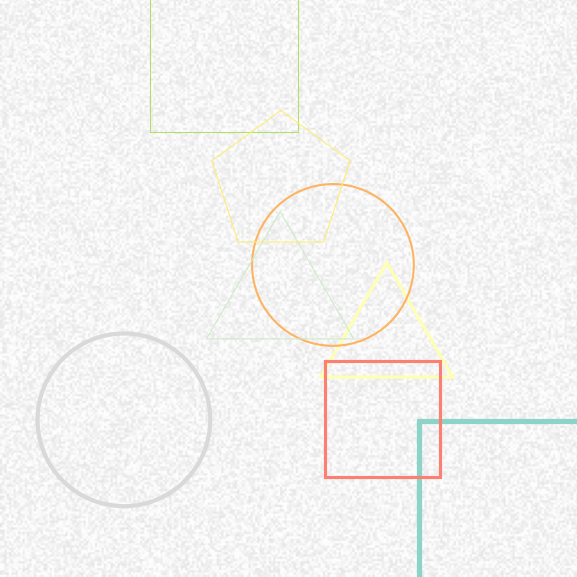[{"shape": "square", "thickness": 2.5, "radius": 0.73, "center": [0.872, 0.123]}, {"shape": "triangle", "thickness": 1.5, "radius": 0.66, "center": [0.67, 0.412]}, {"shape": "square", "thickness": 1.5, "radius": 0.5, "center": [0.662, 0.273]}, {"shape": "circle", "thickness": 1, "radius": 0.7, "center": [0.577, 0.54]}, {"shape": "square", "thickness": 0.5, "radius": 0.64, "center": [0.388, 0.9]}, {"shape": "circle", "thickness": 2, "radius": 0.75, "center": [0.215, 0.272]}, {"shape": "triangle", "thickness": 0.5, "radius": 0.74, "center": [0.485, 0.486]}, {"shape": "pentagon", "thickness": 0.5, "radius": 0.63, "center": [0.486, 0.682]}]